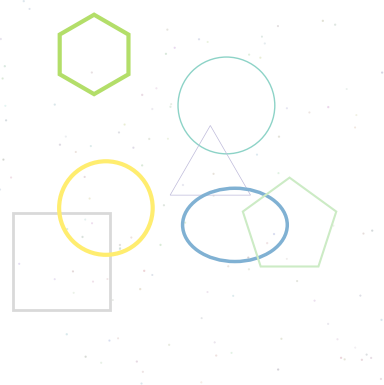[{"shape": "circle", "thickness": 1, "radius": 0.63, "center": [0.588, 0.726]}, {"shape": "triangle", "thickness": 0.5, "radius": 0.6, "center": [0.546, 0.553]}, {"shape": "oval", "thickness": 2.5, "radius": 0.68, "center": [0.61, 0.416]}, {"shape": "hexagon", "thickness": 3, "radius": 0.52, "center": [0.244, 0.859]}, {"shape": "square", "thickness": 2, "radius": 0.63, "center": [0.159, 0.32]}, {"shape": "pentagon", "thickness": 1.5, "radius": 0.64, "center": [0.752, 0.411]}, {"shape": "circle", "thickness": 3, "radius": 0.61, "center": [0.275, 0.46]}]